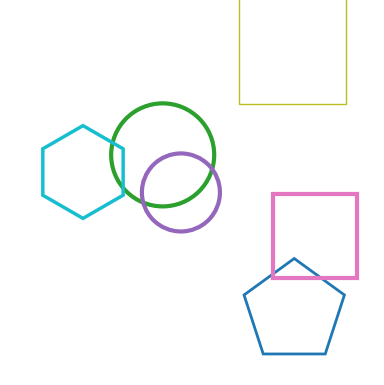[{"shape": "pentagon", "thickness": 2, "radius": 0.69, "center": [0.764, 0.191]}, {"shape": "circle", "thickness": 3, "radius": 0.67, "center": [0.423, 0.598]}, {"shape": "circle", "thickness": 3, "radius": 0.51, "center": [0.47, 0.5]}, {"shape": "square", "thickness": 3, "radius": 0.54, "center": [0.817, 0.386]}, {"shape": "square", "thickness": 1, "radius": 0.69, "center": [0.76, 0.868]}, {"shape": "hexagon", "thickness": 2.5, "radius": 0.6, "center": [0.216, 0.553]}]